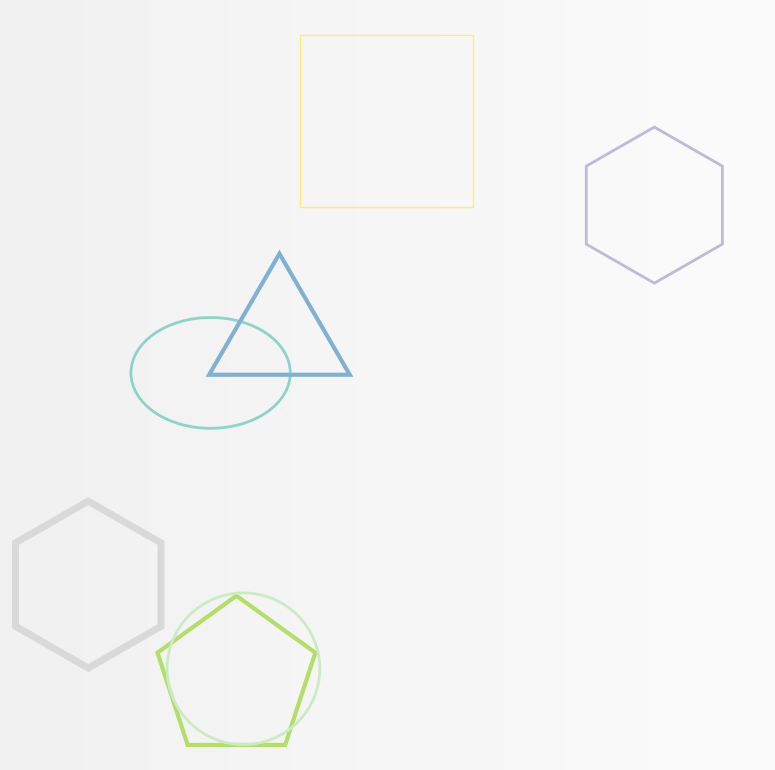[{"shape": "oval", "thickness": 1, "radius": 0.51, "center": [0.272, 0.516]}, {"shape": "hexagon", "thickness": 1, "radius": 0.51, "center": [0.844, 0.734]}, {"shape": "triangle", "thickness": 1.5, "radius": 0.52, "center": [0.361, 0.566]}, {"shape": "pentagon", "thickness": 1.5, "radius": 0.54, "center": [0.305, 0.119]}, {"shape": "hexagon", "thickness": 2.5, "radius": 0.54, "center": [0.114, 0.241]}, {"shape": "circle", "thickness": 1, "radius": 0.49, "center": [0.314, 0.131]}, {"shape": "square", "thickness": 0.5, "radius": 0.56, "center": [0.499, 0.842]}]